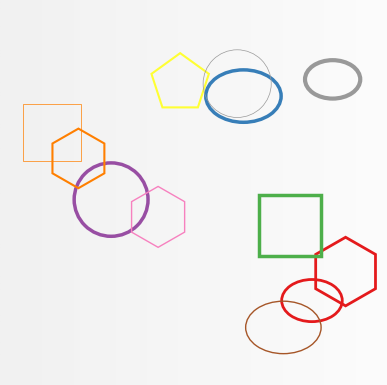[{"shape": "hexagon", "thickness": 2, "radius": 0.45, "center": [0.892, 0.295]}, {"shape": "oval", "thickness": 2, "radius": 0.39, "center": [0.805, 0.219]}, {"shape": "oval", "thickness": 2.5, "radius": 0.49, "center": [0.628, 0.75]}, {"shape": "square", "thickness": 2.5, "radius": 0.4, "center": [0.748, 0.415]}, {"shape": "circle", "thickness": 2.5, "radius": 0.48, "center": [0.287, 0.482]}, {"shape": "square", "thickness": 0.5, "radius": 0.37, "center": [0.134, 0.655]}, {"shape": "hexagon", "thickness": 1.5, "radius": 0.39, "center": [0.202, 0.589]}, {"shape": "pentagon", "thickness": 1.5, "radius": 0.39, "center": [0.465, 0.784]}, {"shape": "oval", "thickness": 1, "radius": 0.49, "center": [0.731, 0.15]}, {"shape": "hexagon", "thickness": 1, "radius": 0.4, "center": [0.408, 0.437]}, {"shape": "oval", "thickness": 3, "radius": 0.36, "center": [0.858, 0.794]}, {"shape": "circle", "thickness": 0.5, "radius": 0.44, "center": [0.612, 0.783]}]